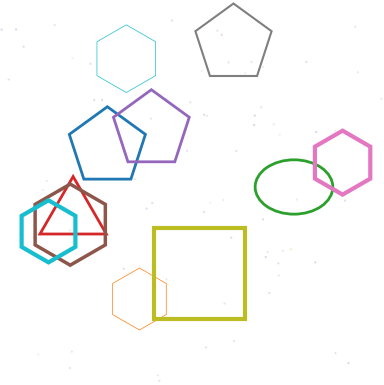[{"shape": "pentagon", "thickness": 2, "radius": 0.52, "center": [0.279, 0.619]}, {"shape": "hexagon", "thickness": 0.5, "radius": 0.4, "center": [0.362, 0.223]}, {"shape": "oval", "thickness": 2, "radius": 0.5, "center": [0.764, 0.514]}, {"shape": "triangle", "thickness": 2, "radius": 0.5, "center": [0.19, 0.442]}, {"shape": "pentagon", "thickness": 2, "radius": 0.52, "center": [0.393, 0.663]}, {"shape": "hexagon", "thickness": 2.5, "radius": 0.53, "center": [0.182, 0.417]}, {"shape": "hexagon", "thickness": 3, "radius": 0.42, "center": [0.89, 0.578]}, {"shape": "pentagon", "thickness": 1.5, "radius": 0.52, "center": [0.606, 0.887]}, {"shape": "square", "thickness": 3, "radius": 0.59, "center": [0.519, 0.29]}, {"shape": "hexagon", "thickness": 3, "radius": 0.4, "center": [0.126, 0.399]}, {"shape": "hexagon", "thickness": 0.5, "radius": 0.44, "center": [0.328, 0.848]}]